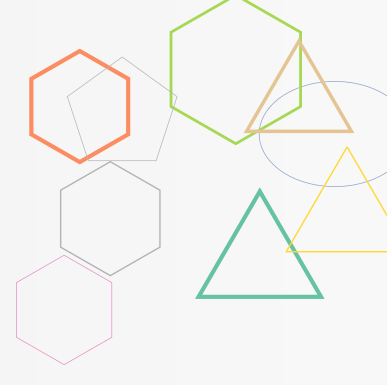[{"shape": "triangle", "thickness": 3, "radius": 0.91, "center": [0.67, 0.32]}, {"shape": "hexagon", "thickness": 3, "radius": 0.72, "center": [0.206, 0.723]}, {"shape": "oval", "thickness": 0.5, "radius": 0.98, "center": [0.864, 0.652]}, {"shape": "hexagon", "thickness": 0.5, "radius": 0.71, "center": [0.165, 0.195]}, {"shape": "hexagon", "thickness": 2, "radius": 0.97, "center": [0.609, 0.82]}, {"shape": "triangle", "thickness": 1, "radius": 0.91, "center": [0.896, 0.437]}, {"shape": "triangle", "thickness": 2.5, "radius": 0.78, "center": [0.772, 0.737]}, {"shape": "hexagon", "thickness": 1, "radius": 0.74, "center": [0.285, 0.432]}, {"shape": "pentagon", "thickness": 0.5, "radius": 0.74, "center": [0.315, 0.703]}]